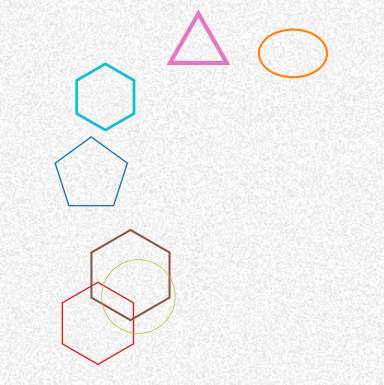[{"shape": "pentagon", "thickness": 1, "radius": 0.49, "center": [0.237, 0.546]}, {"shape": "oval", "thickness": 1.5, "radius": 0.44, "center": [0.761, 0.861]}, {"shape": "hexagon", "thickness": 1, "radius": 0.53, "center": [0.254, 0.16]}, {"shape": "hexagon", "thickness": 1.5, "radius": 0.59, "center": [0.339, 0.286]}, {"shape": "triangle", "thickness": 3, "radius": 0.43, "center": [0.515, 0.879]}, {"shape": "circle", "thickness": 0.5, "radius": 0.48, "center": [0.36, 0.23]}, {"shape": "hexagon", "thickness": 2, "radius": 0.43, "center": [0.274, 0.748]}]